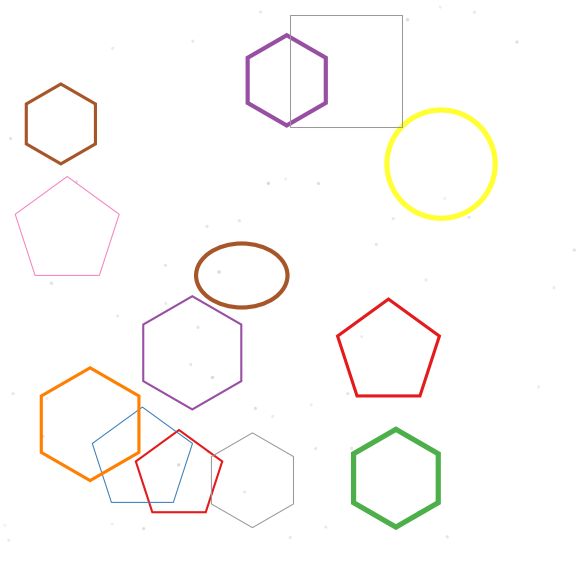[{"shape": "pentagon", "thickness": 1.5, "radius": 0.46, "center": [0.673, 0.389]}, {"shape": "pentagon", "thickness": 1, "radius": 0.39, "center": [0.31, 0.176]}, {"shape": "pentagon", "thickness": 0.5, "radius": 0.46, "center": [0.247, 0.203]}, {"shape": "hexagon", "thickness": 2.5, "radius": 0.42, "center": [0.686, 0.171]}, {"shape": "hexagon", "thickness": 1, "radius": 0.49, "center": [0.333, 0.388]}, {"shape": "hexagon", "thickness": 2, "radius": 0.39, "center": [0.496, 0.86]}, {"shape": "hexagon", "thickness": 1.5, "radius": 0.49, "center": [0.156, 0.265]}, {"shape": "circle", "thickness": 2.5, "radius": 0.47, "center": [0.764, 0.715]}, {"shape": "hexagon", "thickness": 1.5, "radius": 0.35, "center": [0.105, 0.785]}, {"shape": "oval", "thickness": 2, "radius": 0.4, "center": [0.419, 0.522]}, {"shape": "pentagon", "thickness": 0.5, "radius": 0.47, "center": [0.116, 0.599]}, {"shape": "square", "thickness": 0.5, "radius": 0.49, "center": [0.599, 0.876]}, {"shape": "hexagon", "thickness": 0.5, "radius": 0.41, "center": [0.437, 0.168]}]